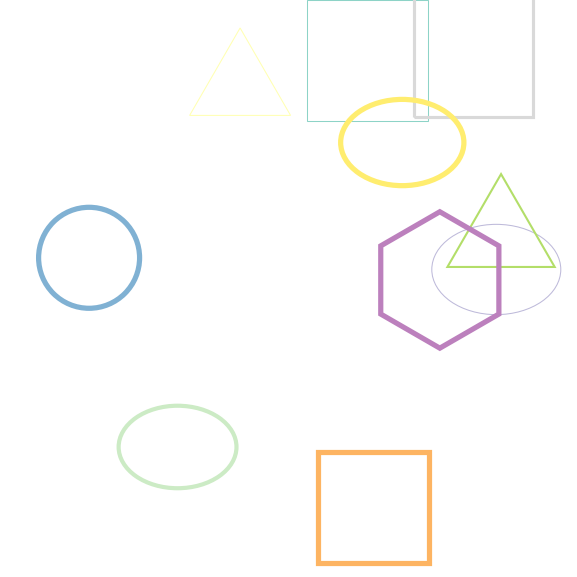[{"shape": "square", "thickness": 0.5, "radius": 0.52, "center": [0.636, 0.895]}, {"shape": "triangle", "thickness": 0.5, "radius": 0.5, "center": [0.416, 0.85]}, {"shape": "oval", "thickness": 0.5, "radius": 0.56, "center": [0.859, 0.532]}, {"shape": "circle", "thickness": 2.5, "radius": 0.44, "center": [0.154, 0.553]}, {"shape": "square", "thickness": 2.5, "radius": 0.48, "center": [0.646, 0.12]}, {"shape": "triangle", "thickness": 1, "radius": 0.54, "center": [0.868, 0.59]}, {"shape": "square", "thickness": 1.5, "radius": 0.51, "center": [0.82, 0.899]}, {"shape": "hexagon", "thickness": 2.5, "radius": 0.59, "center": [0.762, 0.514]}, {"shape": "oval", "thickness": 2, "radius": 0.51, "center": [0.307, 0.225]}, {"shape": "oval", "thickness": 2.5, "radius": 0.53, "center": [0.697, 0.752]}]